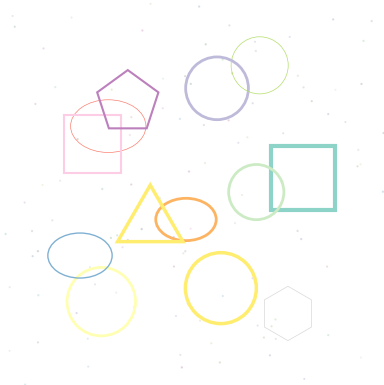[{"shape": "square", "thickness": 3, "radius": 0.41, "center": [0.787, 0.538]}, {"shape": "circle", "thickness": 2, "radius": 0.44, "center": [0.263, 0.217]}, {"shape": "circle", "thickness": 2, "radius": 0.41, "center": [0.564, 0.771]}, {"shape": "oval", "thickness": 0.5, "radius": 0.49, "center": [0.281, 0.672]}, {"shape": "oval", "thickness": 1, "radius": 0.42, "center": [0.208, 0.336]}, {"shape": "oval", "thickness": 2, "radius": 0.39, "center": [0.483, 0.43]}, {"shape": "circle", "thickness": 0.5, "radius": 0.37, "center": [0.674, 0.83]}, {"shape": "square", "thickness": 1.5, "radius": 0.38, "center": [0.24, 0.626]}, {"shape": "hexagon", "thickness": 0.5, "radius": 0.35, "center": [0.748, 0.186]}, {"shape": "pentagon", "thickness": 1.5, "radius": 0.42, "center": [0.332, 0.734]}, {"shape": "circle", "thickness": 2, "radius": 0.36, "center": [0.666, 0.501]}, {"shape": "circle", "thickness": 2.5, "radius": 0.46, "center": [0.574, 0.252]}, {"shape": "triangle", "thickness": 2.5, "radius": 0.49, "center": [0.39, 0.421]}]